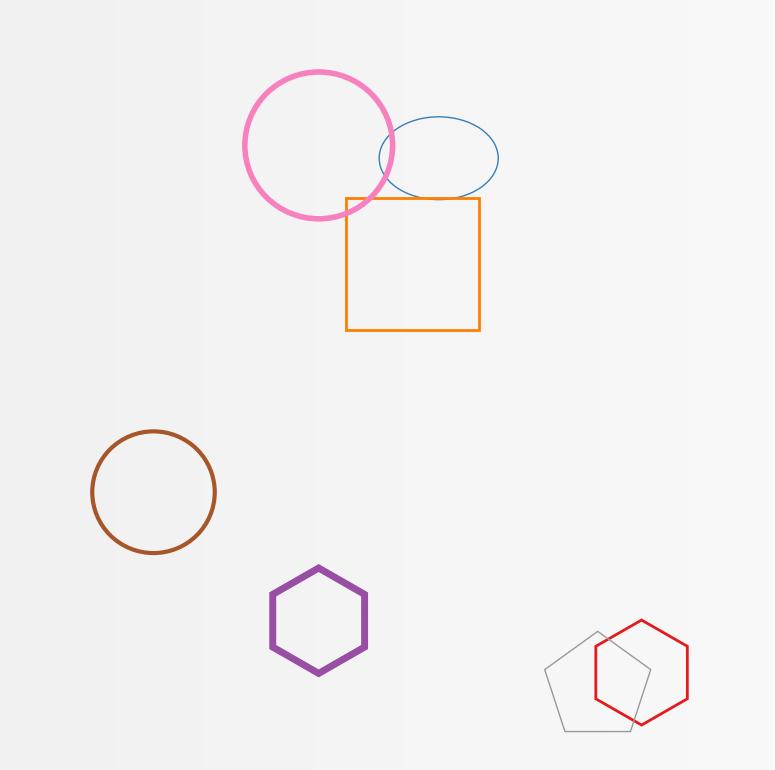[{"shape": "hexagon", "thickness": 1, "radius": 0.34, "center": [0.828, 0.127]}, {"shape": "oval", "thickness": 0.5, "radius": 0.38, "center": [0.566, 0.795]}, {"shape": "hexagon", "thickness": 2.5, "radius": 0.34, "center": [0.411, 0.194]}, {"shape": "square", "thickness": 1, "radius": 0.43, "center": [0.533, 0.657]}, {"shape": "circle", "thickness": 1.5, "radius": 0.4, "center": [0.198, 0.361]}, {"shape": "circle", "thickness": 2, "radius": 0.48, "center": [0.411, 0.811]}, {"shape": "pentagon", "thickness": 0.5, "radius": 0.36, "center": [0.771, 0.108]}]